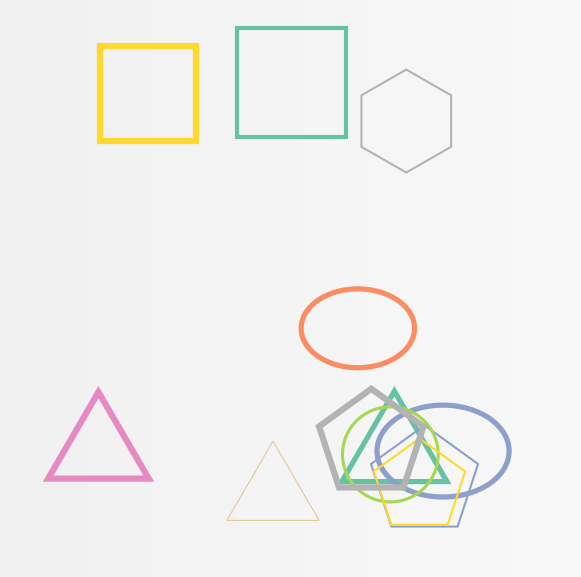[{"shape": "square", "thickness": 2, "radius": 0.47, "center": [0.502, 0.857]}, {"shape": "triangle", "thickness": 2.5, "radius": 0.52, "center": [0.679, 0.217]}, {"shape": "oval", "thickness": 2.5, "radius": 0.49, "center": [0.616, 0.431]}, {"shape": "oval", "thickness": 2.5, "radius": 0.57, "center": [0.762, 0.218]}, {"shape": "pentagon", "thickness": 1, "radius": 0.48, "center": [0.73, 0.166]}, {"shape": "triangle", "thickness": 3, "radius": 0.5, "center": [0.169, 0.22]}, {"shape": "circle", "thickness": 1.5, "radius": 0.41, "center": [0.672, 0.212]}, {"shape": "square", "thickness": 3, "radius": 0.41, "center": [0.255, 0.837]}, {"shape": "pentagon", "thickness": 1, "radius": 0.41, "center": [0.722, 0.157]}, {"shape": "triangle", "thickness": 0.5, "radius": 0.46, "center": [0.47, 0.144]}, {"shape": "hexagon", "thickness": 1, "radius": 0.45, "center": [0.699, 0.79]}, {"shape": "pentagon", "thickness": 3, "radius": 0.47, "center": [0.639, 0.231]}]